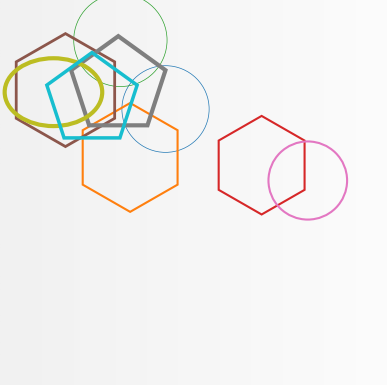[{"shape": "circle", "thickness": 0.5, "radius": 0.56, "center": [0.427, 0.717]}, {"shape": "hexagon", "thickness": 1.5, "radius": 0.71, "center": [0.336, 0.591]}, {"shape": "circle", "thickness": 0.5, "radius": 0.6, "center": [0.311, 0.896]}, {"shape": "hexagon", "thickness": 1.5, "radius": 0.64, "center": [0.675, 0.571]}, {"shape": "hexagon", "thickness": 2, "radius": 0.73, "center": [0.169, 0.766]}, {"shape": "circle", "thickness": 1.5, "radius": 0.51, "center": [0.794, 0.531]}, {"shape": "pentagon", "thickness": 3, "radius": 0.64, "center": [0.305, 0.778]}, {"shape": "oval", "thickness": 3, "radius": 0.63, "center": [0.138, 0.761]}, {"shape": "pentagon", "thickness": 2.5, "radius": 0.61, "center": [0.237, 0.741]}]